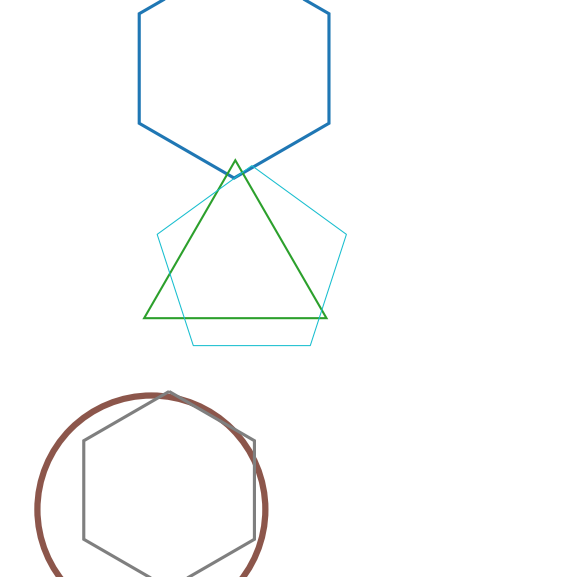[{"shape": "hexagon", "thickness": 1.5, "radius": 0.95, "center": [0.405, 0.881]}, {"shape": "triangle", "thickness": 1, "radius": 0.91, "center": [0.407, 0.539]}, {"shape": "circle", "thickness": 3, "radius": 0.99, "center": [0.262, 0.117]}, {"shape": "hexagon", "thickness": 1.5, "radius": 0.85, "center": [0.293, 0.151]}, {"shape": "pentagon", "thickness": 0.5, "radius": 0.86, "center": [0.436, 0.54]}]